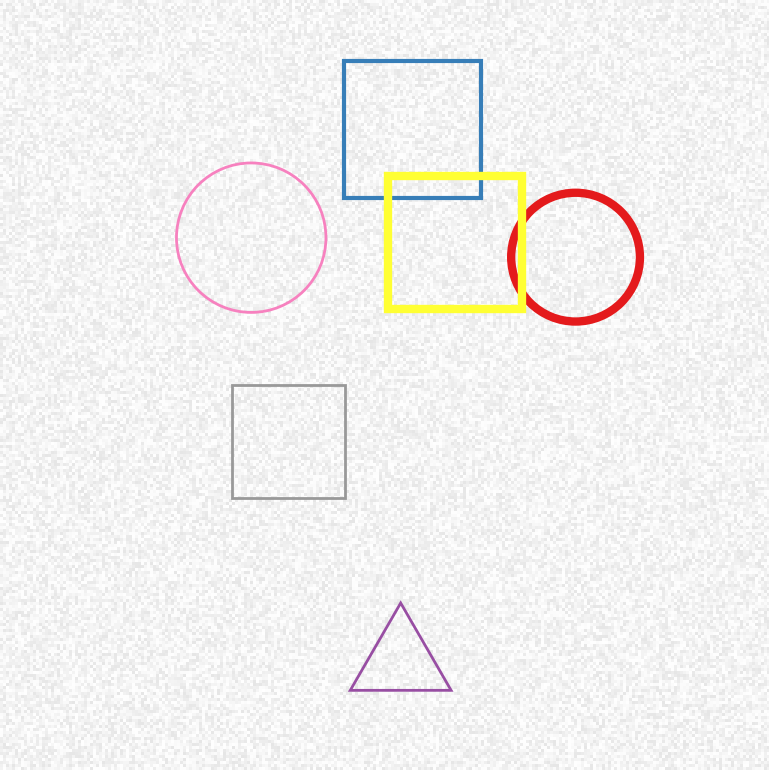[{"shape": "circle", "thickness": 3, "radius": 0.42, "center": [0.747, 0.666]}, {"shape": "square", "thickness": 1.5, "radius": 0.45, "center": [0.536, 0.832]}, {"shape": "triangle", "thickness": 1, "radius": 0.38, "center": [0.52, 0.141]}, {"shape": "square", "thickness": 3, "radius": 0.43, "center": [0.591, 0.685]}, {"shape": "circle", "thickness": 1, "radius": 0.49, "center": [0.326, 0.691]}, {"shape": "square", "thickness": 1, "radius": 0.37, "center": [0.374, 0.426]}]